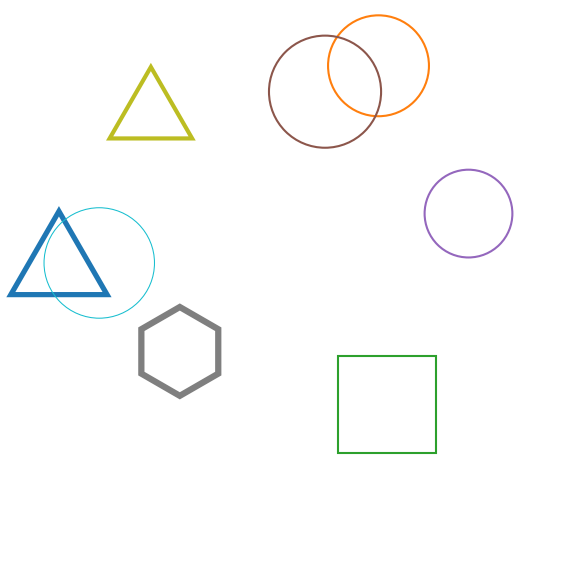[{"shape": "triangle", "thickness": 2.5, "radius": 0.48, "center": [0.102, 0.537]}, {"shape": "circle", "thickness": 1, "radius": 0.44, "center": [0.655, 0.885]}, {"shape": "square", "thickness": 1, "radius": 0.42, "center": [0.67, 0.299]}, {"shape": "circle", "thickness": 1, "radius": 0.38, "center": [0.811, 0.629]}, {"shape": "circle", "thickness": 1, "radius": 0.49, "center": [0.563, 0.84]}, {"shape": "hexagon", "thickness": 3, "radius": 0.38, "center": [0.311, 0.391]}, {"shape": "triangle", "thickness": 2, "radius": 0.41, "center": [0.261, 0.801]}, {"shape": "circle", "thickness": 0.5, "radius": 0.48, "center": [0.172, 0.544]}]